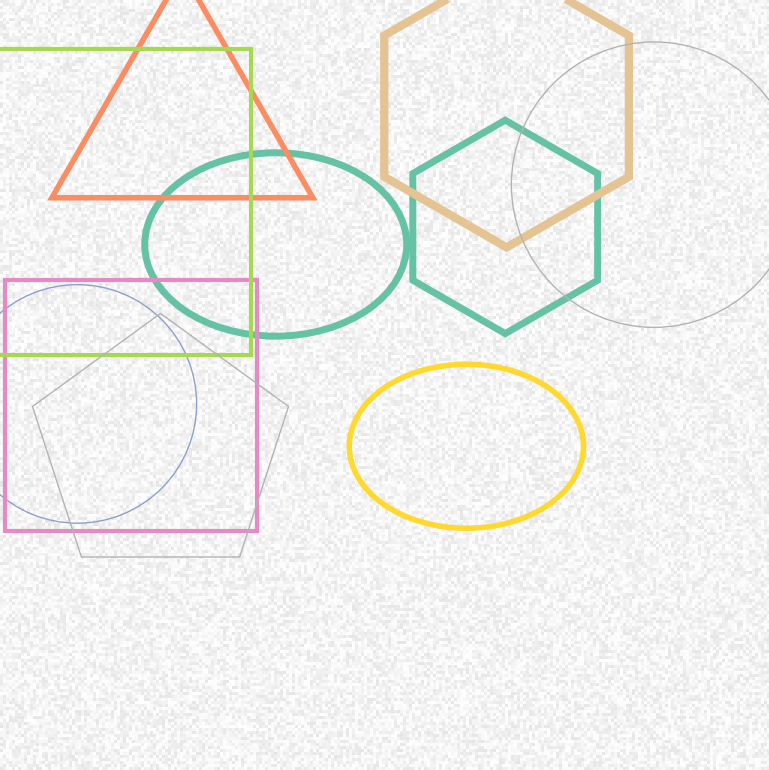[{"shape": "hexagon", "thickness": 2.5, "radius": 0.69, "center": [0.656, 0.705]}, {"shape": "oval", "thickness": 2.5, "radius": 0.85, "center": [0.358, 0.683]}, {"shape": "triangle", "thickness": 2, "radius": 0.98, "center": [0.237, 0.841]}, {"shape": "circle", "thickness": 0.5, "radius": 0.77, "center": [0.1, 0.475]}, {"shape": "square", "thickness": 1.5, "radius": 0.82, "center": [0.17, 0.473]}, {"shape": "square", "thickness": 1.5, "radius": 1.0, "center": [0.126, 0.738]}, {"shape": "oval", "thickness": 2, "radius": 0.76, "center": [0.606, 0.42]}, {"shape": "hexagon", "thickness": 3, "radius": 0.92, "center": [0.658, 0.862]}, {"shape": "pentagon", "thickness": 0.5, "radius": 0.87, "center": [0.208, 0.418]}, {"shape": "circle", "thickness": 0.5, "radius": 0.93, "center": [0.849, 0.76]}]